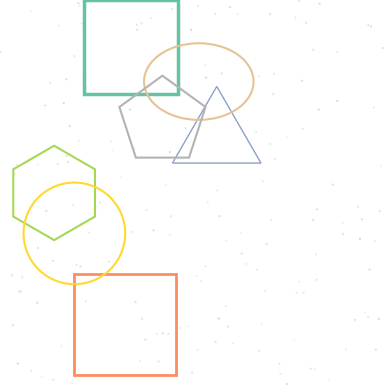[{"shape": "square", "thickness": 2.5, "radius": 0.61, "center": [0.34, 0.878]}, {"shape": "square", "thickness": 2, "radius": 0.66, "center": [0.325, 0.157]}, {"shape": "triangle", "thickness": 1, "radius": 0.66, "center": [0.563, 0.643]}, {"shape": "hexagon", "thickness": 1.5, "radius": 0.61, "center": [0.141, 0.499]}, {"shape": "circle", "thickness": 1.5, "radius": 0.66, "center": [0.193, 0.394]}, {"shape": "oval", "thickness": 1.5, "radius": 0.71, "center": [0.516, 0.788]}, {"shape": "pentagon", "thickness": 1.5, "radius": 0.59, "center": [0.422, 0.686]}]